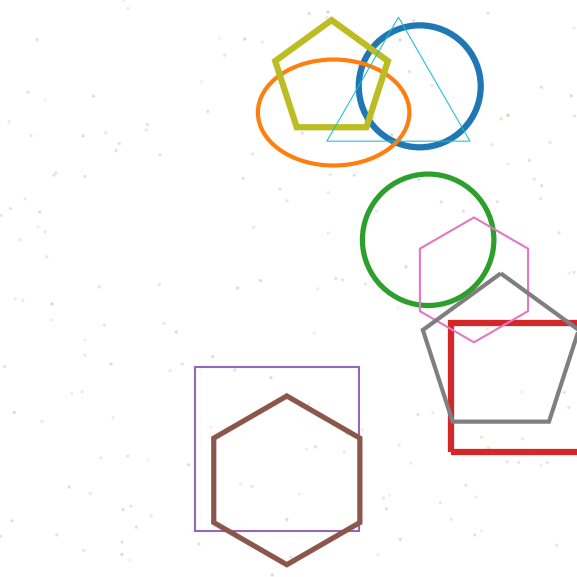[{"shape": "circle", "thickness": 3, "radius": 0.53, "center": [0.727, 0.85]}, {"shape": "oval", "thickness": 2, "radius": 0.66, "center": [0.578, 0.804]}, {"shape": "circle", "thickness": 2.5, "radius": 0.57, "center": [0.741, 0.584]}, {"shape": "square", "thickness": 3, "radius": 0.56, "center": [0.892, 0.329]}, {"shape": "square", "thickness": 1, "radius": 0.71, "center": [0.48, 0.221]}, {"shape": "hexagon", "thickness": 2.5, "radius": 0.73, "center": [0.497, 0.167]}, {"shape": "hexagon", "thickness": 1, "radius": 0.54, "center": [0.821, 0.514]}, {"shape": "pentagon", "thickness": 2, "radius": 0.71, "center": [0.867, 0.384]}, {"shape": "pentagon", "thickness": 3, "radius": 0.51, "center": [0.574, 0.862]}, {"shape": "triangle", "thickness": 0.5, "radius": 0.72, "center": [0.69, 0.826]}]